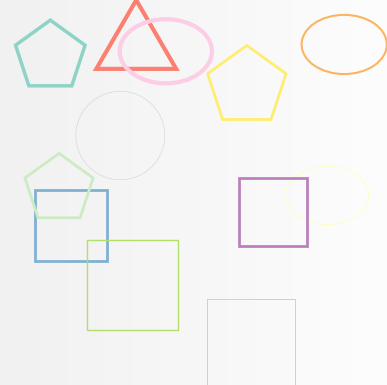[{"shape": "pentagon", "thickness": 2.5, "radius": 0.47, "center": [0.13, 0.853]}, {"shape": "oval", "thickness": 0.5, "radius": 0.54, "center": [0.845, 0.492]}, {"shape": "square", "thickness": 0.5, "radius": 0.57, "center": [0.648, 0.112]}, {"shape": "triangle", "thickness": 3, "radius": 0.6, "center": [0.352, 0.881]}, {"shape": "square", "thickness": 2, "radius": 0.46, "center": [0.182, 0.414]}, {"shape": "oval", "thickness": 1.5, "radius": 0.55, "center": [0.888, 0.885]}, {"shape": "square", "thickness": 1, "radius": 0.59, "center": [0.343, 0.26]}, {"shape": "oval", "thickness": 3, "radius": 0.6, "center": [0.428, 0.867]}, {"shape": "circle", "thickness": 0.5, "radius": 0.57, "center": [0.311, 0.648]}, {"shape": "square", "thickness": 2, "radius": 0.44, "center": [0.705, 0.449]}, {"shape": "pentagon", "thickness": 2, "radius": 0.46, "center": [0.152, 0.509]}, {"shape": "pentagon", "thickness": 2, "radius": 0.53, "center": [0.637, 0.776]}]